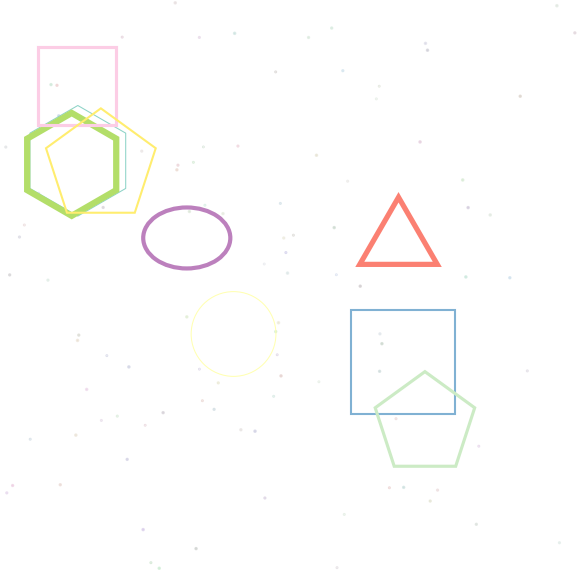[{"shape": "hexagon", "thickness": 0.5, "radius": 0.48, "center": [0.135, 0.721]}, {"shape": "circle", "thickness": 0.5, "radius": 0.37, "center": [0.404, 0.421]}, {"shape": "triangle", "thickness": 2.5, "radius": 0.39, "center": [0.69, 0.58]}, {"shape": "square", "thickness": 1, "radius": 0.45, "center": [0.698, 0.372]}, {"shape": "hexagon", "thickness": 3, "radius": 0.45, "center": [0.124, 0.714]}, {"shape": "square", "thickness": 1.5, "radius": 0.34, "center": [0.134, 0.851]}, {"shape": "oval", "thickness": 2, "radius": 0.38, "center": [0.323, 0.587]}, {"shape": "pentagon", "thickness": 1.5, "radius": 0.45, "center": [0.736, 0.265]}, {"shape": "pentagon", "thickness": 1, "radius": 0.5, "center": [0.175, 0.712]}]